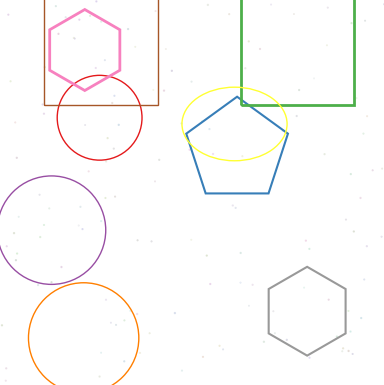[{"shape": "circle", "thickness": 1, "radius": 0.55, "center": [0.259, 0.694]}, {"shape": "pentagon", "thickness": 1.5, "radius": 0.69, "center": [0.616, 0.61]}, {"shape": "square", "thickness": 2, "radius": 0.73, "center": [0.772, 0.875]}, {"shape": "circle", "thickness": 1, "radius": 0.7, "center": [0.134, 0.402]}, {"shape": "circle", "thickness": 1, "radius": 0.72, "center": [0.217, 0.122]}, {"shape": "oval", "thickness": 1, "radius": 0.68, "center": [0.609, 0.678]}, {"shape": "square", "thickness": 1, "radius": 0.74, "center": [0.262, 0.876]}, {"shape": "hexagon", "thickness": 2, "radius": 0.53, "center": [0.22, 0.87]}, {"shape": "hexagon", "thickness": 1.5, "radius": 0.58, "center": [0.798, 0.192]}]